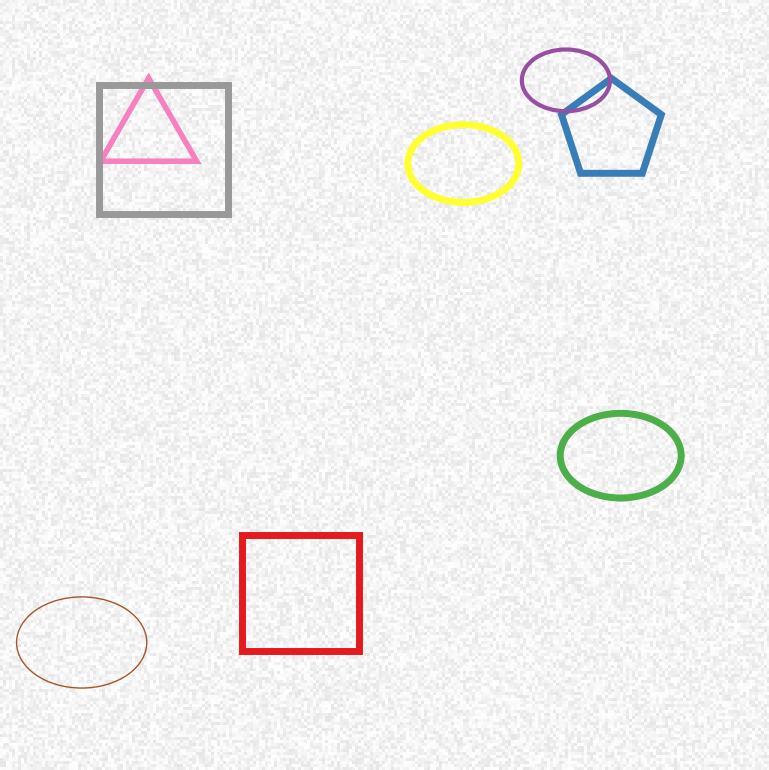[{"shape": "square", "thickness": 2.5, "radius": 0.38, "center": [0.39, 0.23]}, {"shape": "pentagon", "thickness": 2.5, "radius": 0.34, "center": [0.794, 0.83]}, {"shape": "oval", "thickness": 2.5, "radius": 0.39, "center": [0.806, 0.408]}, {"shape": "oval", "thickness": 1.5, "radius": 0.29, "center": [0.735, 0.896]}, {"shape": "oval", "thickness": 2.5, "radius": 0.36, "center": [0.602, 0.788]}, {"shape": "oval", "thickness": 0.5, "radius": 0.42, "center": [0.106, 0.166]}, {"shape": "triangle", "thickness": 2, "radius": 0.36, "center": [0.193, 0.827]}, {"shape": "square", "thickness": 2.5, "radius": 0.42, "center": [0.213, 0.806]}]